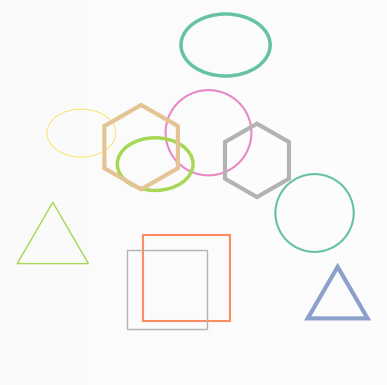[{"shape": "circle", "thickness": 1.5, "radius": 0.51, "center": [0.812, 0.447]}, {"shape": "oval", "thickness": 2.5, "radius": 0.58, "center": [0.582, 0.883]}, {"shape": "square", "thickness": 1.5, "radius": 0.56, "center": [0.481, 0.278]}, {"shape": "triangle", "thickness": 3, "radius": 0.45, "center": [0.871, 0.218]}, {"shape": "circle", "thickness": 1.5, "radius": 0.55, "center": [0.538, 0.655]}, {"shape": "triangle", "thickness": 1, "radius": 0.53, "center": [0.136, 0.368]}, {"shape": "oval", "thickness": 2.5, "radius": 0.49, "center": [0.4, 0.574]}, {"shape": "oval", "thickness": 0.5, "radius": 0.44, "center": [0.21, 0.654]}, {"shape": "hexagon", "thickness": 3, "radius": 0.55, "center": [0.364, 0.618]}, {"shape": "square", "thickness": 1, "radius": 0.52, "center": [0.43, 0.248]}, {"shape": "hexagon", "thickness": 3, "radius": 0.48, "center": [0.663, 0.583]}]